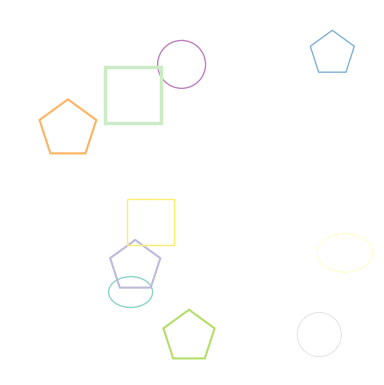[{"shape": "oval", "thickness": 1, "radius": 0.29, "center": [0.339, 0.241]}, {"shape": "oval", "thickness": 0.5, "radius": 0.36, "center": [0.896, 0.343]}, {"shape": "pentagon", "thickness": 1.5, "radius": 0.34, "center": [0.351, 0.308]}, {"shape": "pentagon", "thickness": 1, "radius": 0.3, "center": [0.863, 0.861]}, {"shape": "pentagon", "thickness": 1.5, "radius": 0.39, "center": [0.176, 0.664]}, {"shape": "pentagon", "thickness": 1.5, "radius": 0.35, "center": [0.491, 0.126]}, {"shape": "circle", "thickness": 0.5, "radius": 0.29, "center": [0.829, 0.131]}, {"shape": "circle", "thickness": 1, "radius": 0.31, "center": [0.472, 0.833]}, {"shape": "square", "thickness": 2.5, "radius": 0.36, "center": [0.345, 0.753]}, {"shape": "square", "thickness": 1, "radius": 0.3, "center": [0.391, 0.424]}]